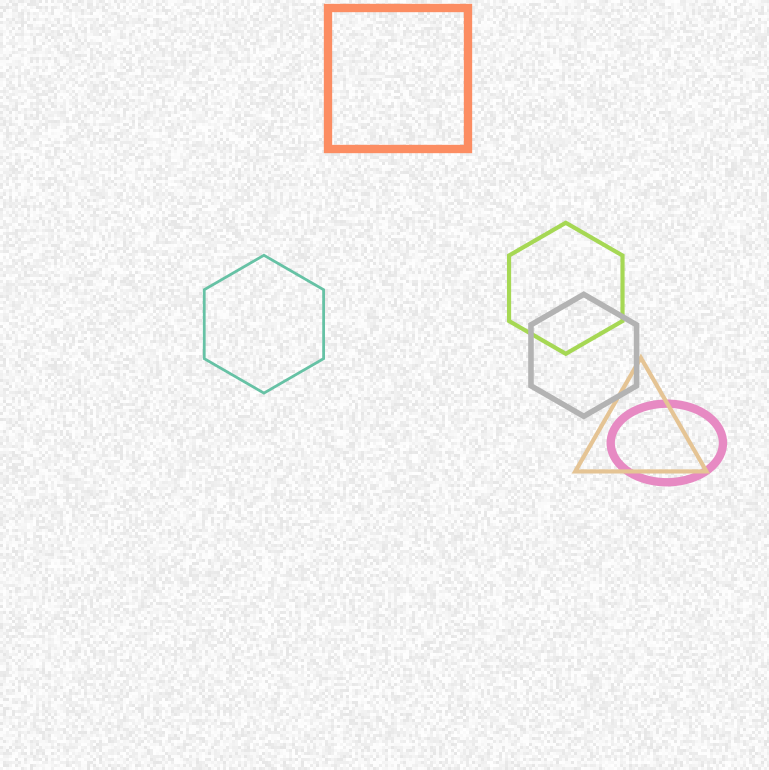[{"shape": "hexagon", "thickness": 1, "radius": 0.45, "center": [0.343, 0.579]}, {"shape": "square", "thickness": 3, "radius": 0.46, "center": [0.517, 0.899]}, {"shape": "oval", "thickness": 3, "radius": 0.36, "center": [0.866, 0.425]}, {"shape": "hexagon", "thickness": 1.5, "radius": 0.43, "center": [0.735, 0.626]}, {"shape": "triangle", "thickness": 1.5, "radius": 0.49, "center": [0.832, 0.437]}, {"shape": "hexagon", "thickness": 2, "radius": 0.4, "center": [0.758, 0.539]}]